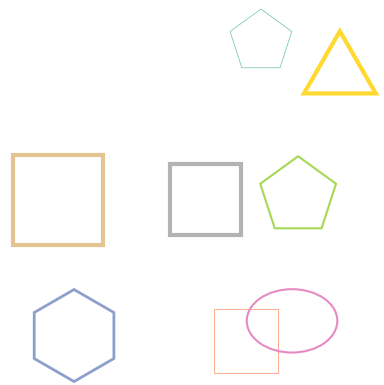[{"shape": "pentagon", "thickness": 0.5, "radius": 0.42, "center": [0.678, 0.892]}, {"shape": "square", "thickness": 0.5, "radius": 0.42, "center": [0.639, 0.114]}, {"shape": "hexagon", "thickness": 2, "radius": 0.6, "center": [0.192, 0.128]}, {"shape": "oval", "thickness": 1.5, "radius": 0.59, "center": [0.759, 0.167]}, {"shape": "pentagon", "thickness": 1.5, "radius": 0.52, "center": [0.774, 0.491]}, {"shape": "triangle", "thickness": 3, "radius": 0.54, "center": [0.883, 0.811]}, {"shape": "square", "thickness": 3, "radius": 0.58, "center": [0.152, 0.48]}, {"shape": "square", "thickness": 3, "radius": 0.46, "center": [0.535, 0.482]}]